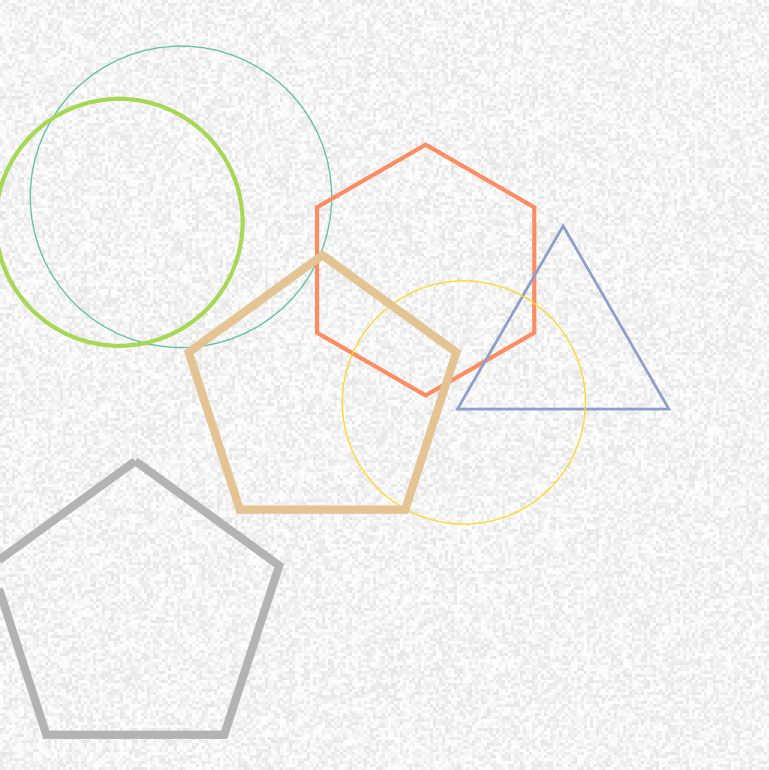[{"shape": "circle", "thickness": 0.5, "radius": 0.98, "center": [0.235, 0.744]}, {"shape": "hexagon", "thickness": 1.5, "radius": 0.81, "center": [0.553, 0.649]}, {"shape": "triangle", "thickness": 1, "radius": 0.79, "center": [0.731, 0.548]}, {"shape": "circle", "thickness": 1.5, "radius": 0.8, "center": [0.155, 0.711]}, {"shape": "circle", "thickness": 0.5, "radius": 0.79, "center": [0.602, 0.477]}, {"shape": "pentagon", "thickness": 3, "radius": 0.91, "center": [0.419, 0.486]}, {"shape": "pentagon", "thickness": 3, "radius": 0.98, "center": [0.176, 0.205]}]